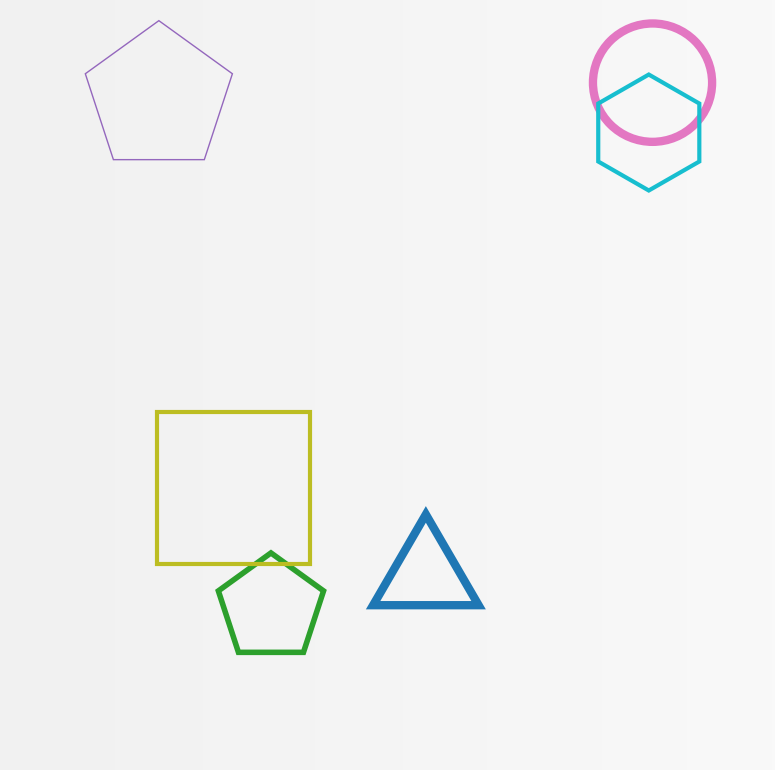[{"shape": "triangle", "thickness": 3, "radius": 0.39, "center": [0.549, 0.253]}, {"shape": "pentagon", "thickness": 2, "radius": 0.36, "center": [0.35, 0.211]}, {"shape": "pentagon", "thickness": 0.5, "radius": 0.5, "center": [0.205, 0.873]}, {"shape": "circle", "thickness": 3, "radius": 0.38, "center": [0.842, 0.893]}, {"shape": "square", "thickness": 1.5, "radius": 0.49, "center": [0.302, 0.366]}, {"shape": "hexagon", "thickness": 1.5, "radius": 0.38, "center": [0.837, 0.828]}]